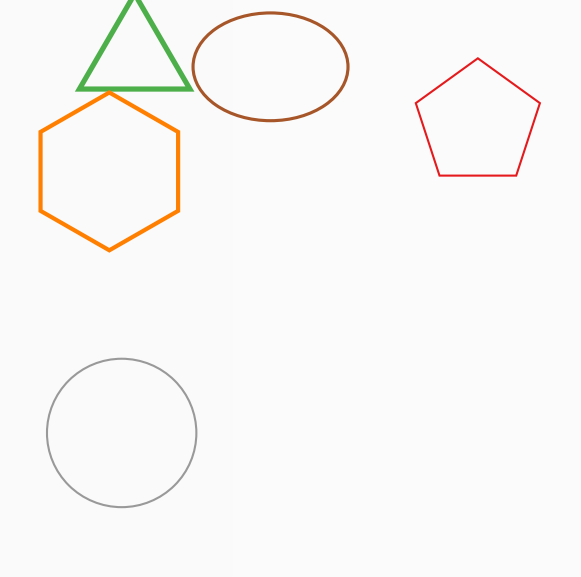[{"shape": "pentagon", "thickness": 1, "radius": 0.56, "center": [0.822, 0.786]}, {"shape": "triangle", "thickness": 2.5, "radius": 0.55, "center": [0.232, 0.9]}, {"shape": "hexagon", "thickness": 2, "radius": 0.68, "center": [0.188, 0.702]}, {"shape": "oval", "thickness": 1.5, "radius": 0.67, "center": [0.465, 0.883]}, {"shape": "circle", "thickness": 1, "radius": 0.64, "center": [0.209, 0.249]}]